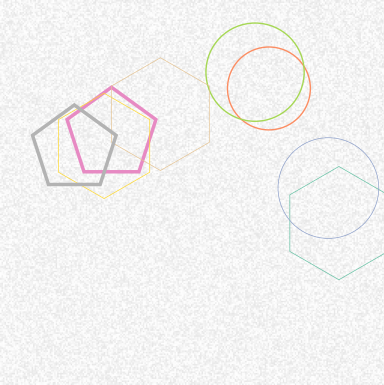[{"shape": "hexagon", "thickness": 0.5, "radius": 0.74, "center": [0.88, 0.42]}, {"shape": "circle", "thickness": 1, "radius": 0.54, "center": [0.699, 0.77]}, {"shape": "circle", "thickness": 0.5, "radius": 0.65, "center": [0.853, 0.512]}, {"shape": "pentagon", "thickness": 2.5, "radius": 0.61, "center": [0.29, 0.652]}, {"shape": "circle", "thickness": 1, "radius": 0.64, "center": [0.662, 0.813]}, {"shape": "hexagon", "thickness": 0.5, "radius": 0.68, "center": [0.27, 0.621]}, {"shape": "hexagon", "thickness": 0.5, "radius": 0.73, "center": [0.417, 0.704]}, {"shape": "pentagon", "thickness": 2.5, "radius": 0.57, "center": [0.193, 0.613]}]